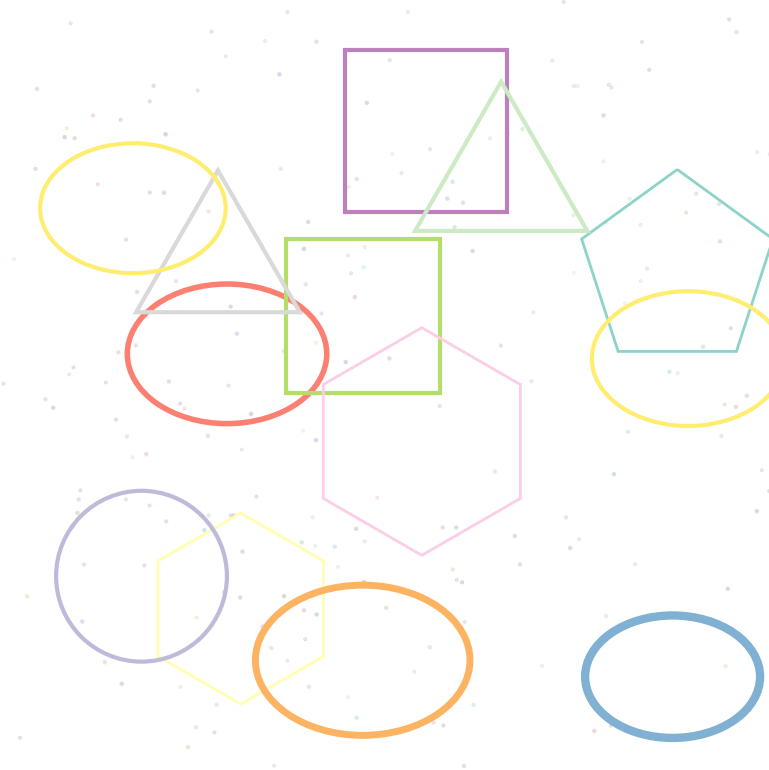[{"shape": "pentagon", "thickness": 1, "radius": 0.65, "center": [0.88, 0.649]}, {"shape": "hexagon", "thickness": 1, "radius": 0.62, "center": [0.313, 0.21]}, {"shape": "circle", "thickness": 1.5, "radius": 0.55, "center": [0.184, 0.252]}, {"shape": "oval", "thickness": 2, "radius": 0.65, "center": [0.295, 0.54]}, {"shape": "oval", "thickness": 3, "radius": 0.57, "center": [0.874, 0.121]}, {"shape": "oval", "thickness": 2.5, "radius": 0.7, "center": [0.471, 0.143]}, {"shape": "square", "thickness": 1.5, "radius": 0.5, "center": [0.471, 0.589]}, {"shape": "hexagon", "thickness": 1, "radius": 0.74, "center": [0.548, 0.427]}, {"shape": "triangle", "thickness": 1.5, "radius": 0.61, "center": [0.283, 0.656]}, {"shape": "square", "thickness": 1.5, "radius": 0.52, "center": [0.553, 0.83]}, {"shape": "triangle", "thickness": 1.5, "radius": 0.65, "center": [0.651, 0.765]}, {"shape": "oval", "thickness": 1.5, "radius": 0.63, "center": [0.894, 0.534]}, {"shape": "oval", "thickness": 1.5, "radius": 0.6, "center": [0.173, 0.73]}]